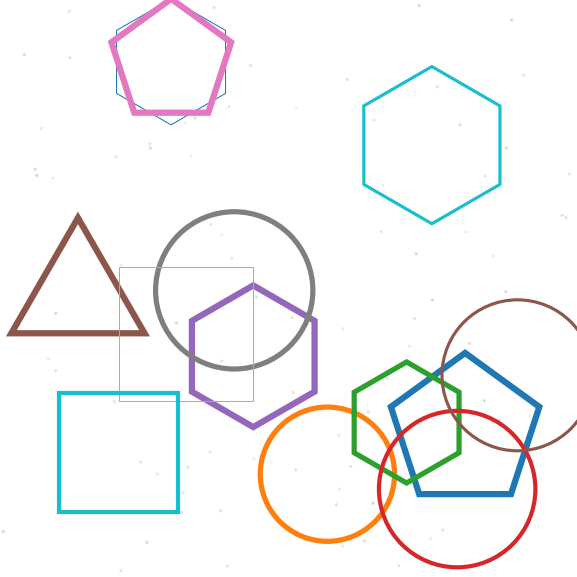[{"shape": "pentagon", "thickness": 3, "radius": 0.68, "center": [0.805, 0.253]}, {"shape": "hexagon", "thickness": 0.5, "radius": 0.54, "center": [0.296, 0.892]}, {"shape": "circle", "thickness": 2.5, "radius": 0.58, "center": [0.567, 0.178]}, {"shape": "hexagon", "thickness": 2.5, "radius": 0.52, "center": [0.704, 0.268]}, {"shape": "circle", "thickness": 2, "radius": 0.68, "center": [0.792, 0.152]}, {"shape": "hexagon", "thickness": 3, "radius": 0.61, "center": [0.439, 0.382]}, {"shape": "circle", "thickness": 1.5, "radius": 0.65, "center": [0.896, 0.349]}, {"shape": "triangle", "thickness": 3, "radius": 0.67, "center": [0.135, 0.489]}, {"shape": "pentagon", "thickness": 3, "radius": 0.54, "center": [0.297, 0.892]}, {"shape": "circle", "thickness": 2.5, "radius": 0.68, "center": [0.406, 0.496]}, {"shape": "square", "thickness": 0.5, "radius": 0.58, "center": [0.322, 0.421]}, {"shape": "square", "thickness": 2, "radius": 0.52, "center": [0.205, 0.216]}, {"shape": "hexagon", "thickness": 1.5, "radius": 0.68, "center": [0.748, 0.748]}]